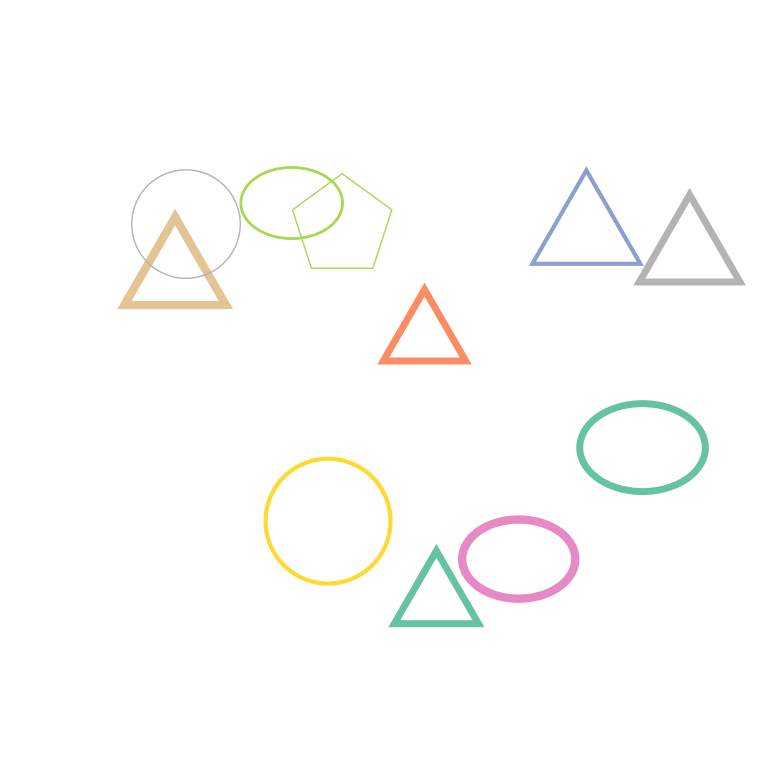[{"shape": "triangle", "thickness": 2.5, "radius": 0.32, "center": [0.567, 0.222]}, {"shape": "oval", "thickness": 2.5, "radius": 0.41, "center": [0.834, 0.419]}, {"shape": "triangle", "thickness": 2.5, "radius": 0.31, "center": [0.551, 0.562]}, {"shape": "triangle", "thickness": 1.5, "radius": 0.4, "center": [0.762, 0.698]}, {"shape": "oval", "thickness": 3, "radius": 0.37, "center": [0.674, 0.274]}, {"shape": "oval", "thickness": 1, "radius": 0.33, "center": [0.379, 0.736]}, {"shape": "pentagon", "thickness": 0.5, "radius": 0.34, "center": [0.444, 0.707]}, {"shape": "circle", "thickness": 1.5, "radius": 0.41, "center": [0.426, 0.323]}, {"shape": "triangle", "thickness": 3, "radius": 0.38, "center": [0.227, 0.642]}, {"shape": "triangle", "thickness": 2.5, "radius": 0.38, "center": [0.896, 0.672]}, {"shape": "circle", "thickness": 0.5, "radius": 0.35, "center": [0.242, 0.709]}]